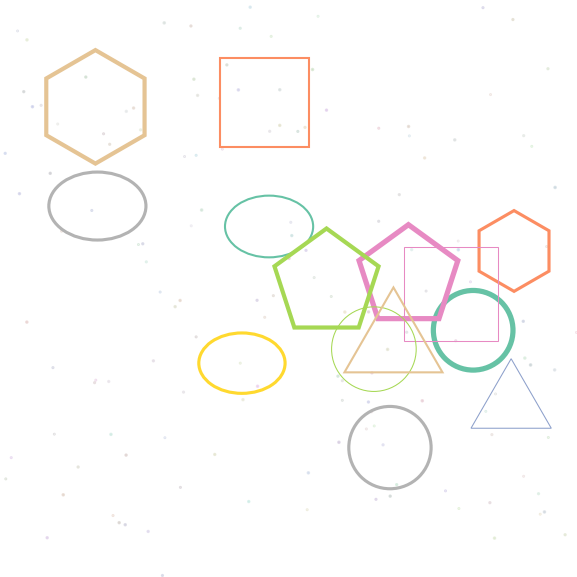[{"shape": "circle", "thickness": 2.5, "radius": 0.34, "center": [0.819, 0.427]}, {"shape": "oval", "thickness": 1, "radius": 0.38, "center": [0.466, 0.607]}, {"shape": "square", "thickness": 1, "radius": 0.38, "center": [0.458, 0.822]}, {"shape": "hexagon", "thickness": 1.5, "radius": 0.35, "center": [0.89, 0.565]}, {"shape": "triangle", "thickness": 0.5, "radius": 0.4, "center": [0.885, 0.298]}, {"shape": "pentagon", "thickness": 2.5, "radius": 0.45, "center": [0.707, 0.52]}, {"shape": "square", "thickness": 0.5, "radius": 0.41, "center": [0.781, 0.49]}, {"shape": "circle", "thickness": 0.5, "radius": 0.37, "center": [0.647, 0.395]}, {"shape": "pentagon", "thickness": 2, "radius": 0.47, "center": [0.565, 0.509]}, {"shape": "oval", "thickness": 1.5, "radius": 0.37, "center": [0.419, 0.37]}, {"shape": "hexagon", "thickness": 2, "radius": 0.49, "center": [0.165, 0.814]}, {"shape": "triangle", "thickness": 1, "radius": 0.49, "center": [0.681, 0.403]}, {"shape": "oval", "thickness": 1.5, "radius": 0.42, "center": [0.169, 0.642]}, {"shape": "circle", "thickness": 1.5, "radius": 0.36, "center": [0.675, 0.224]}]